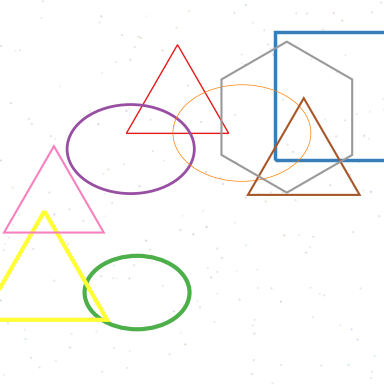[{"shape": "triangle", "thickness": 1, "radius": 0.77, "center": [0.461, 0.73]}, {"shape": "square", "thickness": 2.5, "radius": 0.84, "center": [0.881, 0.751]}, {"shape": "oval", "thickness": 3, "radius": 0.68, "center": [0.356, 0.24]}, {"shape": "oval", "thickness": 2, "radius": 0.83, "center": [0.34, 0.613]}, {"shape": "oval", "thickness": 0.5, "radius": 0.9, "center": [0.628, 0.654]}, {"shape": "triangle", "thickness": 3, "radius": 0.94, "center": [0.115, 0.263]}, {"shape": "triangle", "thickness": 1.5, "radius": 0.84, "center": [0.789, 0.578]}, {"shape": "triangle", "thickness": 1.5, "radius": 0.75, "center": [0.14, 0.471]}, {"shape": "hexagon", "thickness": 1.5, "radius": 0.98, "center": [0.745, 0.696]}]